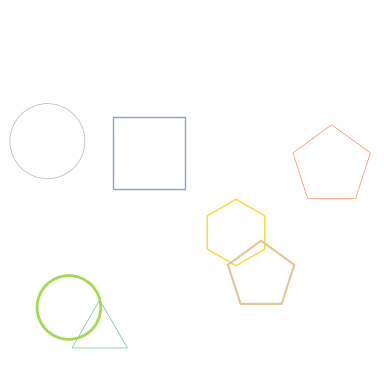[{"shape": "triangle", "thickness": 0.5, "radius": 0.42, "center": [0.259, 0.138]}, {"shape": "pentagon", "thickness": 0.5, "radius": 0.53, "center": [0.861, 0.57]}, {"shape": "square", "thickness": 1, "radius": 0.47, "center": [0.387, 0.603]}, {"shape": "circle", "thickness": 2, "radius": 0.41, "center": [0.179, 0.201]}, {"shape": "hexagon", "thickness": 1, "radius": 0.43, "center": [0.613, 0.396]}, {"shape": "pentagon", "thickness": 1.5, "radius": 0.45, "center": [0.678, 0.284]}, {"shape": "circle", "thickness": 0.5, "radius": 0.49, "center": [0.123, 0.633]}]